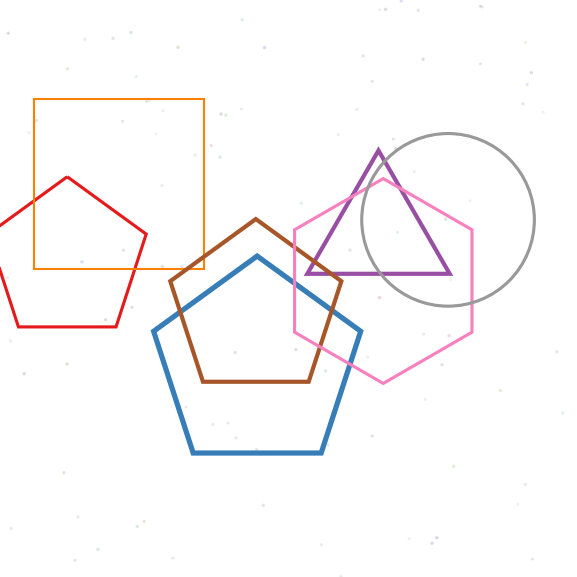[{"shape": "pentagon", "thickness": 1.5, "radius": 0.72, "center": [0.116, 0.549]}, {"shape": "pentagon", "thickness": 2.5, "radius": 0.94, "center": [0.445, 0.367]}, {"shape": "triangle", "thickness": 2, "radius": 0.71, "center": [0.655, 0.596]}, {"shape": "square", "thickness": 1, "radius": 0.74, "center": [0.206, 0.681]}, {"shape": "pentagon", "thickness": 2, "radius": 0.78, "center": [0.443, 0.464]}, {"shape": "hexagon", "thickness": 1.5, "radius": 0.89, "center": [0.664, 0.513]}, {"shape": "circle", "thickness": 1.5, "radius": 0.75, "center": [0.776, 0.618]}]